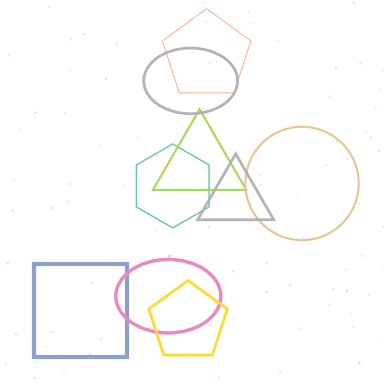[{"shape": "hexagon", "thickness": 1, "radius": 0.55, "center": [0.449, 0.517]}, {"shape": "pentagon", "thickness": 0.5, "radius": 0.6, "center": [0.537, 0.856]}, {"shape": "square", "thickness": 3, "radius": 0.61, "center": [0.209, 0.194]}, {"shape": "oval", "thickness": 2.5, "radius": 0.68, "center": [0.437, 0.231]}, {"shape": "triangle", "thickness": 1.5, "radius": 0.7, "center": [0.518, 0.577]}, {"shape": "pentagon", "thickness": 2, "radius": 0.54, "center": [0.488, 0.164]}, {"shape": "circle", "thickness": 1.5, "radius": 0.74, "center": [0.785, 0.524]}, {"shape": "triangle", "thickness": 2, "radius": 0.57, "center": [0.612, 0.486]}, {"shape": "oval", "thickness": 2, "radius": 0.61, "center": [0.495, 0.79]}]